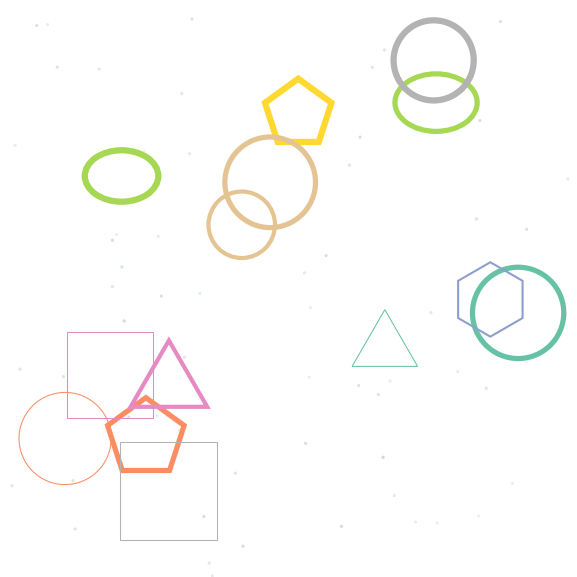[{"shape": "circle", "thickness": 2.5, "radius": 0.4, "center": [0.897, 0.457]}, {"shape": "triangle", "thickness": 0.5, "radius": 0.33, "center": [0.666, 0.397]}, {"shape": "pentagon", "thickness": 2.5, "radius": 0.35, "center": [0.253, 0.241]}, {"shape": "circle", "thickness": 0.5, "radius": 0.4, "center": [0.113, 0.24]}, {"shape": "hexagon", "thickness": 1, "radius": 0.32, "center": [0.849, 0.481]}, {"shape": "triangle", "thickness": 2, "radius": 0.38, "center": [0.293, 0.333]}, {"shape": "square", "thickness": 0.5, "radius": 0.37, "center": [0.191, 0.35]}, {"shape": "oval", "thickness": 3, "radius": 0.32, "center": [0.211, 0.694]}, {"shape": "oval", "thickness": 2.5, "radius": 0.36, "center": [0.755, 0.821]}, {"shape": "pentagon", "thickness": 3, "radius": 0.3, "center": [0.516, 0.802]}, {"shape": "circle", "thickness": 2, "radius": 0.29, "center": [0.419, 0.61]}, {"shape": "circle", "thickness": 2.5, "radius": 0.39, "center": [0.468, 0.683]}, {"shape": "circle", "thickness": 3, "radius": 0.35, "center": [0.751, 0.895]}, {"shape": "square", "thickness": 0.5, "radius": 0.42, "center": [0.292, 0.149]}]